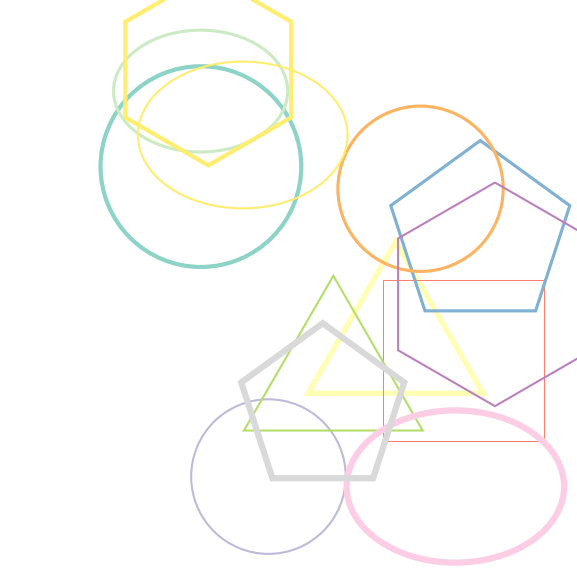[{"shape": "circle", "thickness": 2, "radius": 0.87, "center": [0.348, 0.711]}, {"shape": "triangle", "thickness": 2.5, "radius": 0.87, "center": [0.685, 0.406]}, {"shape": "circle", "thickness": 1, "radius": 0.67, "center": [0.465, 0.174]}, {"shape": "square", "thickness": 0.5, "radius": 0.7, "center": [0.803, 0.375]}, {"shape": "pentagon", "thickness": 1.5, "radius": 0.82, "center": [0.832, 0.593]}, {"shape": "circle", "thickness": 1.5, "radius": 0.72, "center": [0.728, 0.672]}, {"shape": "triangle", "thickness": 1, "radius": 0.89, "center": [0.577, 0.343]}, {"shape": "oval", "thickness": 3, "radius": 0.94, "center": [0.789, 0.157]}, {"shape": "pentagon", "thickness": 3, "radius": 0.74, "center": [0.559, 0.291]}, {"shape": "hexagon", "thickness": 1, "radius": 0.97, "center": [0.857, 0.489]}, {"shape": "oval", "thickness": 1.5, "radius": 0.75, "center": [0.347, 0.841]}, {"shape": "hexagon", "thickness": 2, "radius": 0.83, "center": [0.361, 0.879]}, {"shape": "oval", "thickness": 1, "radius": 0.91, "center": [0.42, 0.765]}]